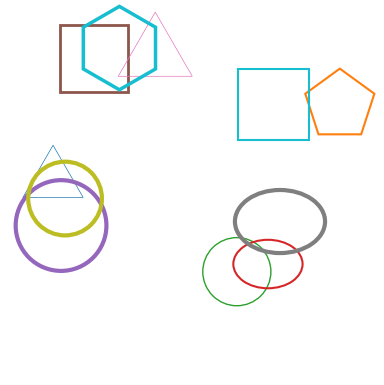[{"shape": "triangle", "thickness": 0.5, "radius": 0.45, "center": [0.138, 0.532]}, {"shape": "pentagon", "thickness": 1.5, "radius": 0.47, "center": [0.883, 0.727]}, {"shape": "circle", "thickness": 1, "radius": 0.44, "center": [0.615, 0.294]}, {"shape": "oval", "thickness": 1.5, "radius": 0.45, "center": [0.696, 0.314]}, {"shape": "circle", "thickness": 3, "radius": 0.59, "center": [0.159, 0.414]}, {"shape": "square", "thickness": 2, "radius": 0.44, "center": [0.244, 0.849]}, {"shape": "triangle", "thickness": 0.5, "radius": 0.56, "center": [0.403, 0.857]}, {"shape": "oval", "thickness": 3, "radius": 0.59, "center": [0.727, 0.425]}, {"shape": "circle", "thickness": 3, "radius": 0.48, "center": [0.169, 0.484]}, {"shape": "square", "thickness": 1.5, "radius": 0.46, "center": [0.711, 0.729]}, {"shape": "hexagon", "thickness": 2.5, "radius": 0.54, "center": [0.31, 0.875]}]